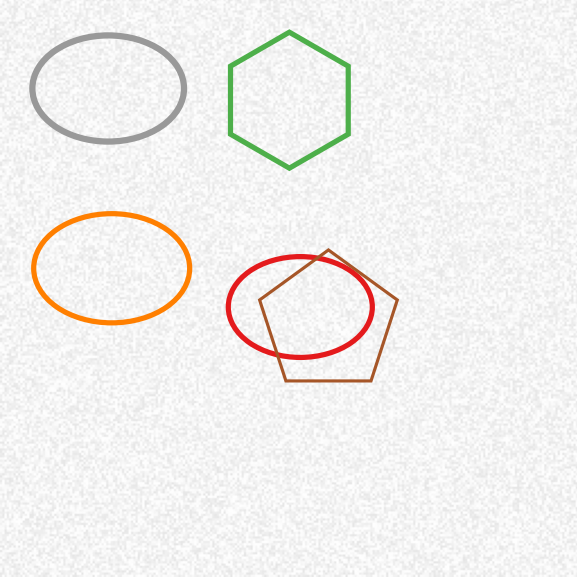[{"shape": "oval", "thickness": 2.5, "radius": 0.62, "center": [0.52, 0.467]}, {"shape": "hexagon", "thickness": 2.5, "radius": 0.59, "center": [0.501, 0.826]}, {"shape": "oval", "thickness": 2.5, "radius": 0.68, "center": [0.193, 0.535]}, {"shape": "pentagon", "thickness": 1.5, "radius": 0.63, "center": [0.569, 0.441]}, {"shape": "oval", "thickness": 3, "radius": 0.66, "center": [0.187, 0.846]}]